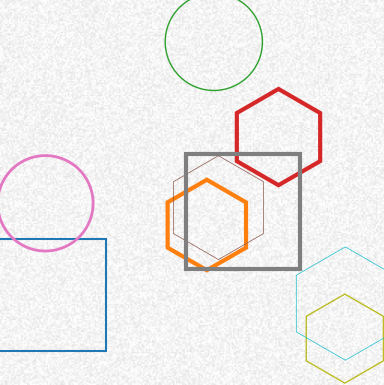[{"shape": "square", "thickness": 1.5, "radius": 0.73, "center": [0.131, 0.233]}, {"shape": "hexagon", "thickness": 3, "radius": 0.59, "center": [0.537, 0.416]}, {"shape": "circle", "thickness": 1, "radius": 0.63, "center": [0.555, 0.891]}, {"shape": "hexagon", "thickness": 3, "radius": 0.62, "center": [0.723, 0.644]}, {"shape": "hexagon", "thickness": 0.5, "radius": 0.67, "center": [0.567, 0.461]}, {"shape": "circle", "thickness": 2, "radius": 0.62, "center": [0.118, 0.472]}, {"shape": "square", "thickness": 3, "radius": 0.74, "center": [0.632, 0.451]}, {"shape": "hexagon", "thickness": 1, "radius": 0.58, "center": [0.896, 0.121]}, {"shape": "hexagon", "thickness": 0.5, "radius": 0.74, "center": [0.897, 0.212]}]